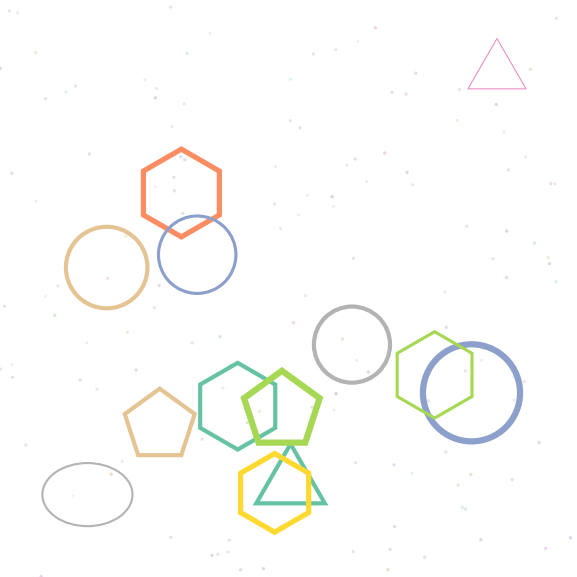[{"shape": "hexagon", "thickness": 2, "radius": 0.38, "center": [0.412, 0.296]}, {"shape": "triangle", "thickness": 2, "radius": 0.34, "center": [0.503, 0.162]}, {"shape": "hexagon", "thickness": 2.5, "radius": 0.38, "center": [0.314, 0.665]}, {"shape": "circle", "thickness": 1.5, "radius": 0.34, "center": [0.341, 0.558]}, {"shape": "circle", "thickness": 3, "radius": 0.42, "center": [0.816, 0.319]}, {"shape": "triangle", "thickness": 0.5, "radius": 0.29, "center": [0.861, 0.874]}, {"shape": "pentagon", "thickness": 3, "radius": 0.34, "center": [0.488, 0.288]}, {"shape": "hexagon", "thickness": 1.5, "radius": 0.37, "center": [0.753, 0.35]}, {"shape": "hexagon", "thickness": 2.5, "radius": 0.34, "center": [0.476, 0.146]}, {"shape": "pentagon", "thickness": 2, "radius": 0.32, "center": [0.277, 0.263]}, {"shape": "circle", "thickness": 2, "radius": 0.35, "center": [0.185, 0.536]}, {"shape": "circle", "thickness": 2, "radius": 0.33, "center": [0.609, 0.402]}, {"shape": "oval", "thickness": 1, "radius": 0.39, "center": [0.151, 0.143]}]